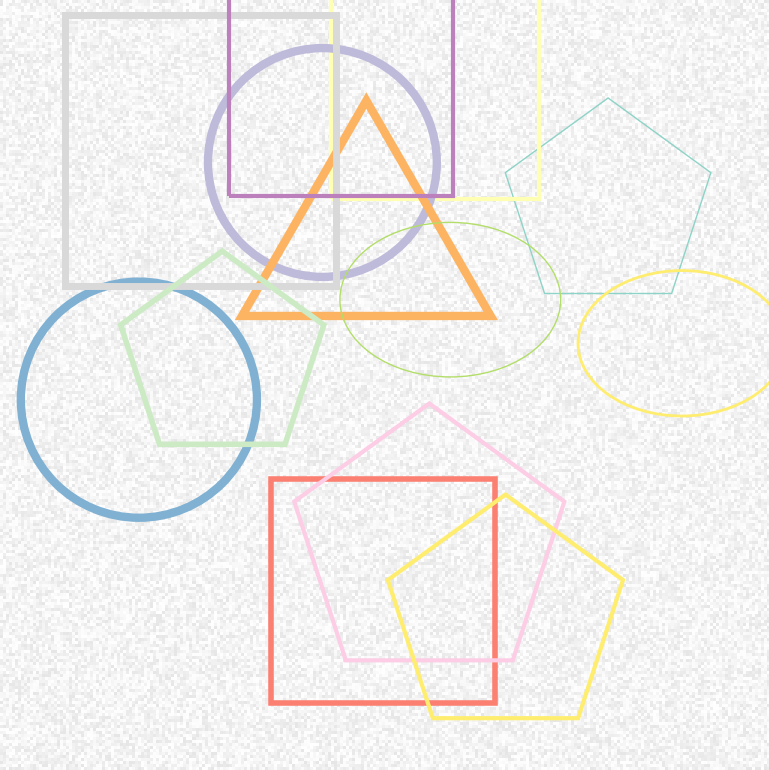[{"shape": "pentagon", "thickness": 0.5, "radius": 0.7, "center": [0.79, 0.732]}, {"shape": "square", "thickness": 1.5, "radius": 0.67, "center": [0.565, 0.877]}, {"shape": "circle", "thickness": 3, "radius": 0.74, "center": [0.419, 0.789]}, {"shape": "square", "thickness": 2, "radius": 0.73, "center": [0.497, 0.233]}, {"shape": "circle", "thickness": 3, "radius": 0.77, "center": [0.18, 0.481]}, {"shape": "triangle", "thickness": 3, "radius": 0.93, "center": [0.476, 0.683]}, {"shape": "oval", "thickness": 0.5, "radius": 0.72, "center": [0.585, 0.611]}, {"shape": "pentagon", "thickness": 1.5, "radius": 0.92, "center": [0.558, 0.292]}, {"shape": "square", "thickness": 2.5, "radius": 0.88, "center": [0.261, 0.804]}, {"shape": "square", "thickness": 1.5, "radius": 0.73, "center": [0.443, 0.891]}, {"shape": "pentagon", "thickness": 2, "radius": 0.69, "center": [0.289, 0.535]}, {"shape": "oval", "thickness": 1, "radius": 0.67, "center": [0.886, 0.554]}, {"shape": "pentagon", "thickness": 1.5, "radius": 0.8, "center": [0.656, 0.197]}]